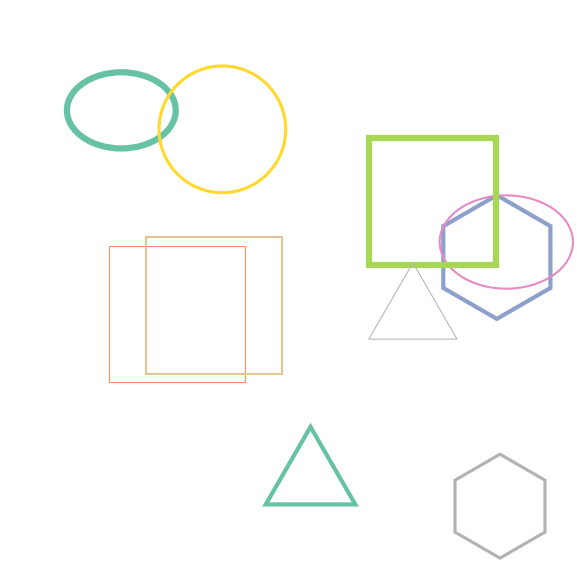[{"shape": "triangle", "thickness": 2, "radius": 0.45, "center": [0.538, 0.17]}, {"shape": "oval", "thickness": 3, "radius": 0.47, "center": [0.21, 0.808]}, {"shape": "square", "thickness": 0.5, "radius": 0.59, "center": [0.306, 0.455]}, {"shape": "hexagon", "thickness": 2, "radius": 0.54, "center": [0.86, 0.554]}, {"shape": "oval", "thickness": 1, "radius": 0.58, "center": [0.877, 0.58]}, {"shape": "square", "thickness": 3, "radius": 0.55, "center": [0.749, 0.65]}, {"shape": "circle", "thickness": 1.5, "radius": 0.55, "center": [0.385, 0.775]}, {"shape": "square", "thickness": 1, "radius": 0.59, "center": [0.371, 0.47]}, {"shape": "hexagon", "thickness": 1.5, "radius": 0.45, "center": [0.866, 0.123]}, {"shape": "triangle", "thickness": 0.5, "radius": 0.44, "center": [0.715, 0.456]}]